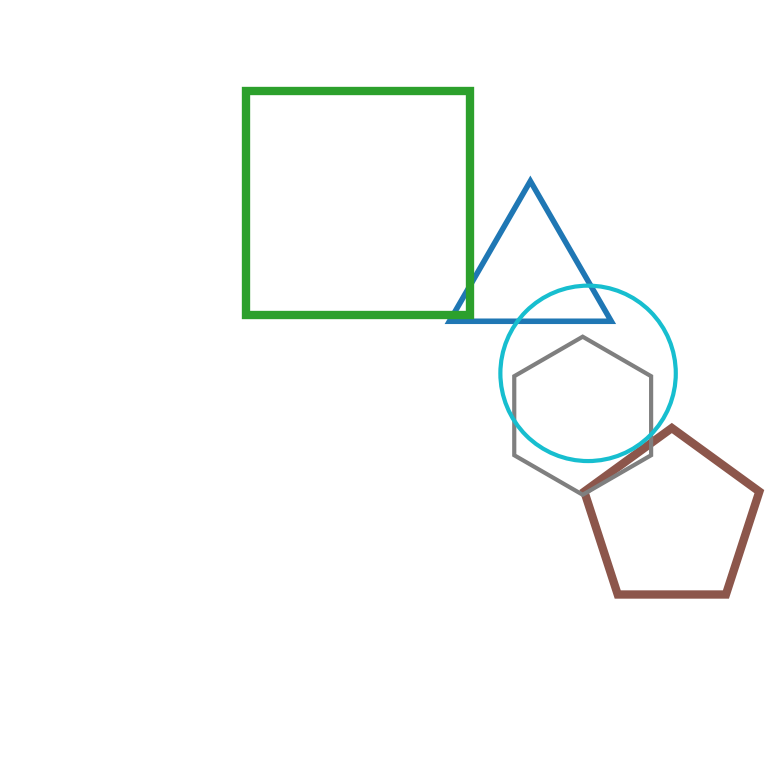[{"shape": "triangle", "thickness": 2, "radius": 0.61, "center": [0.689, 0.643]}, {"shape": "square", "thickness": 3, "radius": 0.73, "center": [0.465, 0.737]}, {"shape": "pentagon", "thickness": 3, "radius": 0.6, "center": [0.873, 0.325]}, {"shape": "hexagon", "thickness": 1.5, "radius": 0.51, "center": [0.757, 0.46]}, {"shape": "circle", "thickness": 1.5, "radius": 0.57, "center": [0.764, 0.515]}]